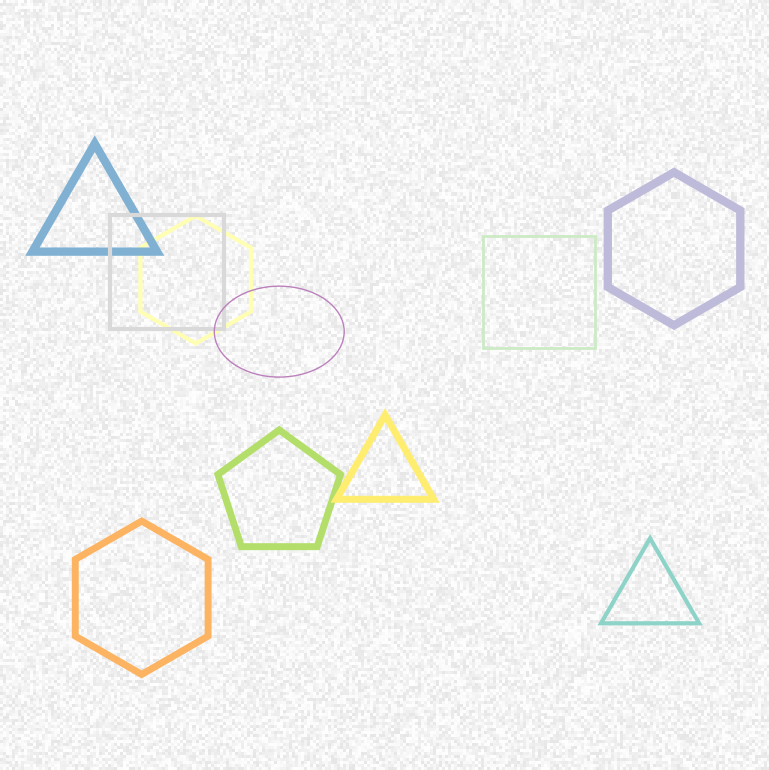[{"shape": "triangle", "thickness": 1.5, "radius": 0.37, "center": [0.844, 0.227]}, {"shape": "hexagon", "thickness": 1.5, "radius": 0.41, "center": [0.254, 0.637]}, {"shape": "hexagon", "thickness": 3, "radius": 0.5, "center": [0.875, 0.677]}, {"shape": "triangle", "thickness": 3, "radius": 0.47, "center": [0.123, 0.72]}, {"shape": "hexagon", "thickness": 2.5, "radius": 0.5, "center": [0.184, 0.224]}, {"shape": "pentagon", "thickness": 2.5, "radius": 0.42, "center": [0.363, 0.358]}, {"shape": "square", "thickness": 1.5, "radius": 0.37, "center": [0.217, 0.646]}, {"shape": "oval", "thickness": 0.5, "radius": 0.42, "center": [0.363, 0.569]}, {"shape": "square", "thickness": 1, "radius": 0.36, "center": [0.7, 0.621]}, {"shape": "triangle", "thickness": 2.5, "radius": 0.36, "center": [0.5, 0.388]}]